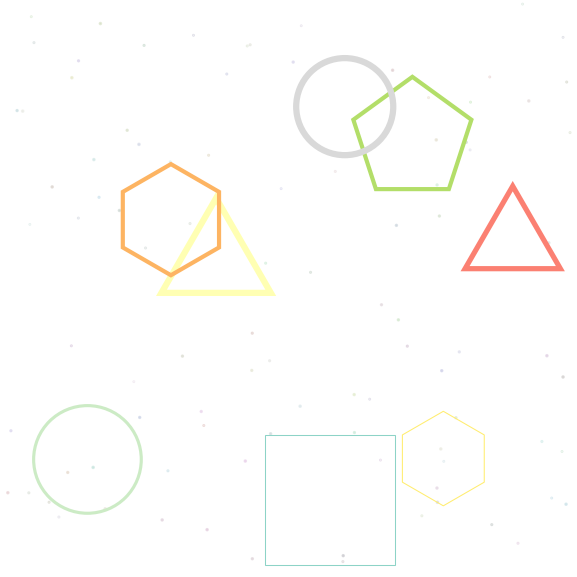[{"shape": "square", "thickness": 0.5, "radius": 0.56, "center": [0.572, 0.134]}, {"shape": "triangle", "thickness": 3, "radius": 0.55, "center": [0.374, 0.547]}, {"shape": "triangle", "thickness": 2.5, "radius": 0.48, "center": [0.888, 0.582]}, {"shape": "hexagon", "thickness": 2, "radius": 0.48, "center": [0.296, 0.619]}, {"shape": "pentagon", "thickness": 2, "radius": 0.54, "center": [0.714, 0.759]}, {"shape": "circle", "thickness": 3, "radius": 0.42, "center": [0.597, 0.814]}, {"shape": "circle", "thickness": 1.5, "radius": 0.47, "center": [0.151, 0.204]}, {"shape": "hexagon", "thickness": 0.5, "radius": 0.41, "center": [0.768, 0.205]}]